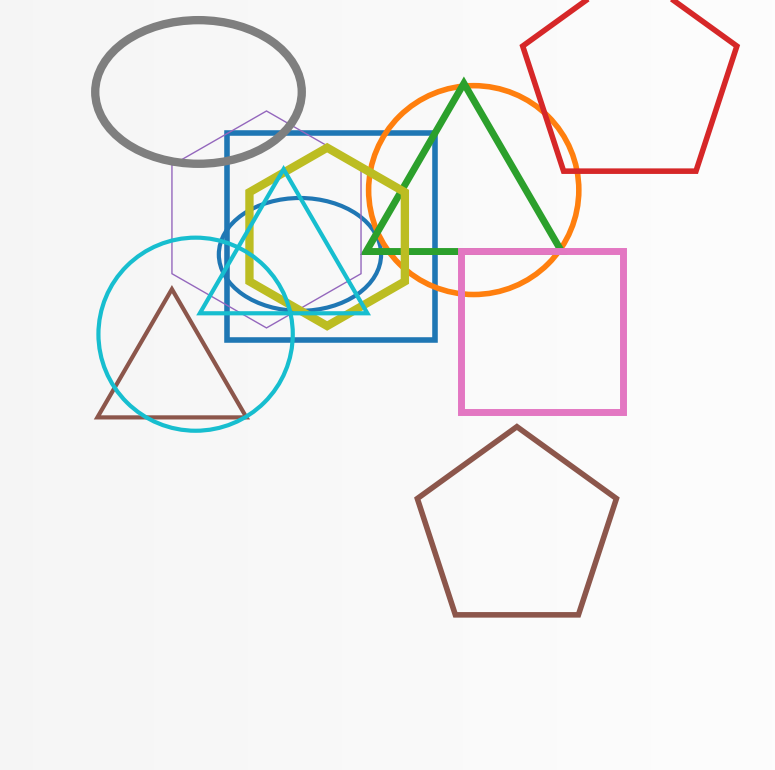[{"shape": "oval", "thickness": 1.5, "radius": 0.52, "center": [0.387, 0.67]}, {"shape": "square", "thickness": 2, "radius": 0.67, "center": [0.427, 0.693]}, {"shape": "circle", "thickness": 2, "radius": 0.68, "center": [0.611, 0.753]}, {"shape": "triangle", "thickness": 2.5, "radius": 0.73, "center": [0.599, 0.746]}, {"shape": "pentagon", "thickness": 2, "radius": 0.73, "center": [0.813, 0.895]}, {"shape": "hexagon", "thickness": 0.5, "radius": 0.7, "center": [0.344, 0.715]}, {"shape": "pentagon", "thickness": 2, "radius": 0.68, "center": [0.667, 0.311]}, {"shape": "triangle", "thickness": 1.5, "radius": 0.56, "center": [0.222, 0.513]}, {"shape": "square", "thickness": 2.5, "radius": 0.52, "center": [0.699, 0.57]}, {"shape": "oval", "thickness": 3, "radius": 0.67, "center": [0.256, 0.881]}, {"shape": "hexagon", "thickness": 3, "radius": 0.58, "center": [0.422, 0.692]}, {"shape": "triangle", "thickness": 1.5, "radius": 0.62, "center": [0.366, 0.656]}, {"shape": "circle", "thickness": 1.5, "radius": 0.63, "center": [0.252, 0.566]}]